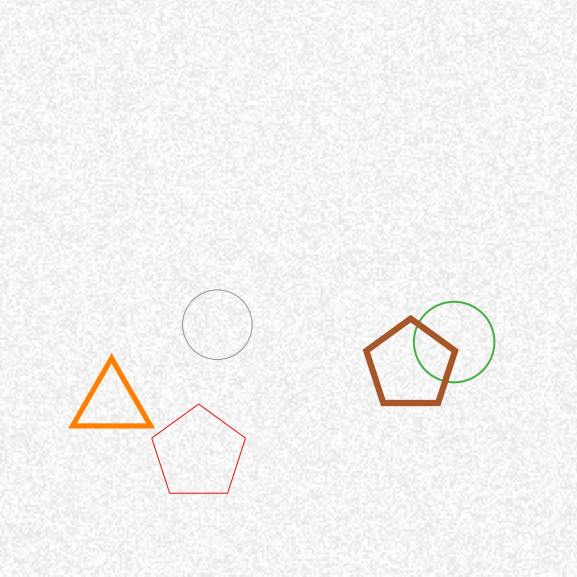[{"shape": "pentagon", "thickness": 0.5, "radius": 0.43, "center": [0.344, 0.214]}, {"shape": "circle", "thickness": 1, "radius": 0.35, "center": [0.786, 0.407]}, {"shape": "triangle", "thickness": 2.5, "radius": 0.39, "center": [0.193, 0.301]}, {"shape": "pentagon", "thickness": 3, "radius": 0.4, "center": [0.711, 0.367]}, {"shape": "circle", "thickness": 0.5, "radius": 0.3, "center": [0.376, 0.437]}]